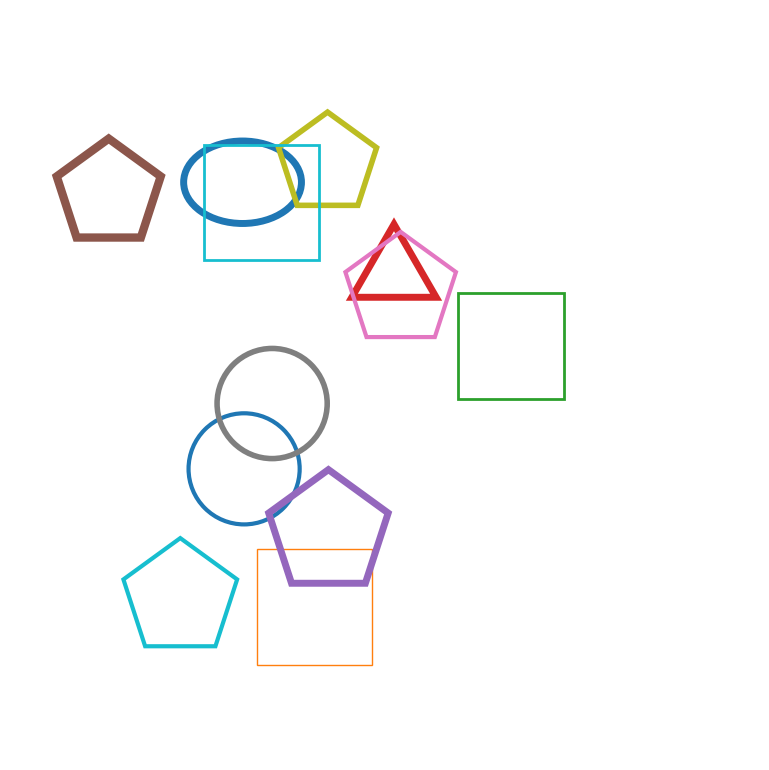[{"shape": "circle", "thickness": 1.5, "radius": 0.36, "center": [0.317, 0.391]}, {"shape": "oval", "thickness": 2.5, "radius": 0.38, "center": [0.315, 0.763]}, {"shape": "square", "thickness": 0.5, "radius": 0.37, "center": [0.408, 0.212]}, {"shape": "square", "thickness": 1, "radius": 0.34, "center": [0.664, 0.55]}, {"shape": "triangle", "thickness": 2.5, "radius": 0.32, "center": [0.512, 0.646]}, {"shape": "pentagon", "thickness": 2.5, "radius": 0.41, "center": [0.427, 0.309]}, {"shape": "pentagon", "thickness": 3, "radius": 0.36, "center": [0.141, 0.749]}, {"shape": "pentagon", "thickness": 1.5, "radius": 0.38, "center": [0.52, 0.623]}, {"shape": "circle", "thickness": 2, "radius": 0.36, "center": [0.353, 0.476]}, {"shape": "pentagon", "thickness": 2, "radius": 0.33, "center": [0.425, 0.787]}, {"shape": "square", "thickness": 1, "radius": 0.37, "center": [0.339, 0.738]}, {"shape": "pentagon", "thickness": 1.5, "radius": 0.39, "center": [0.234, 0.224]}]